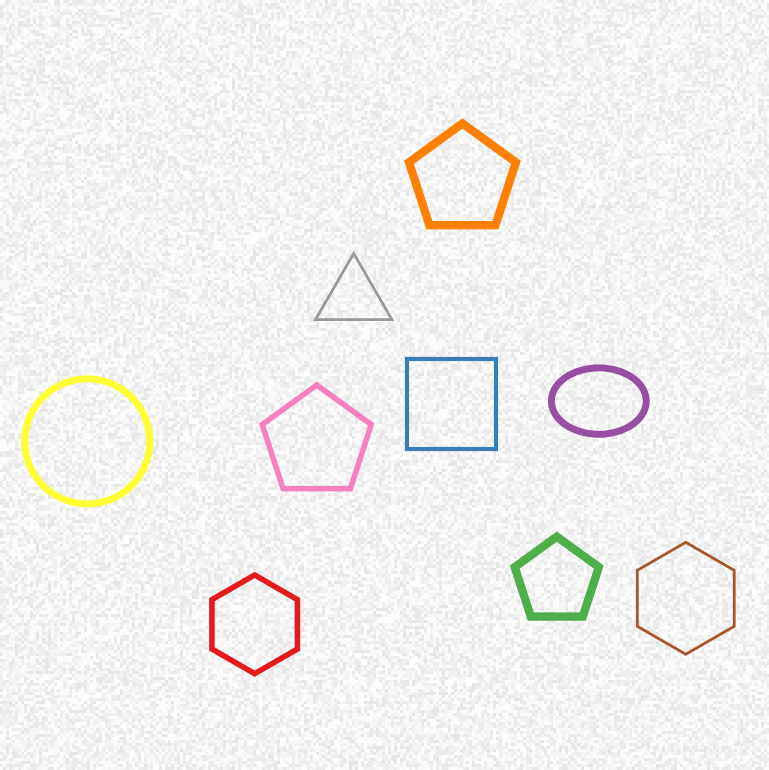[{"shape": "hexagon", "thickness": 2, "radius": 0.32, "center": [0.331, 0.189]}, {"shape": "square", "thickness": 1.5, "radius": 0.29, "center": [0.586, 0.475]}, {"shape": "pentagon", "thickness": 3, "radius": 0.29, "center": [0.723, 0.246]}, {"shape": "oval", "thickness": 2.5, "radius": 0.31, "center": [0.778, 0.479]}, {"shape": "pentagon", "thickness": 3, "radius": 0.37, "center": [0.601, 0.767]}, {"shape": "circle", "thickness": 2.5, "radius": 0.41, "center": [0.113, 0.427]}, {"shape": "hexagon", "thickness": 1, "radius": 0.36, "center": [0.891, 0.223]}, {"shape": "pentagon", "thickness": 2, "radius": 0.37, "center": [0.411, 0.426]}, {"shape": "triangle", "thickness": 1, "radius": 0.29, "center": [0.459, 0.614]}]